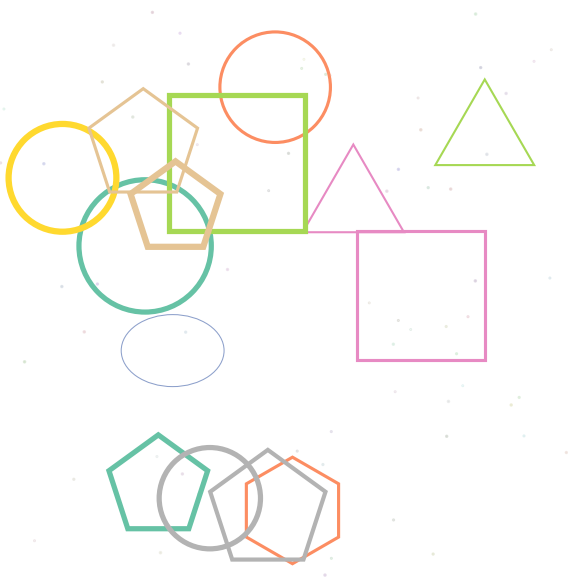[{"shape": "pentagon", "thickness": 2.5, "radius": 0.45, "center": [0.274, 0.156]}, {"shape": "circle", "thickness": 2.5, "radius": 0.57, "center": [0.251, 0.573]}, {"shape": "circle", "thickness": 1.5, "radius": 0.48, "center": [0.476, 0.848]}, {"shape": "hexagon", "thickness": 1.5, "radius": 0.46, "center": [0.506, 0.115]}, {"shape": "oval", "thickness": 0.5, "radius": 0.45, "center": [0.299, 0.392]}, {"shape": "square", "thickness": 1.5, "radius": 0.56, "center": [0.729, 0.487]}, {"shape": "triangle", "thickness": 1, "radius": 0.51, "center": [0.612, 0.648]}, {"shape": "square", "thickness": 2.5, "radius": 0.59, "center": [0.41, 0.717]}, {"shape": "triangle", "thickness": 1, "radius": 0.49, "center": [0.839, 0.763]}, {"shape": "circle", "thickness": 3, "radius": 0.47, "center": [0.108, 0.691]}, {"shape": "pentagon", "thickness": 3, "radius": 0.41, "center": [0.304, 0.638]}, {"shape": "pentagon", "thickness": 1.5, "radius": 0.49, "center": [0.248, 0.747]}, {"shape": "circle", "thickness": 2.5, "radius": 0.44, "center": [0.363, 0.136]}, {"shape": "pentagon", "thickness": 2, "radius": 0.52, "center": [0.464, 0.115]}]